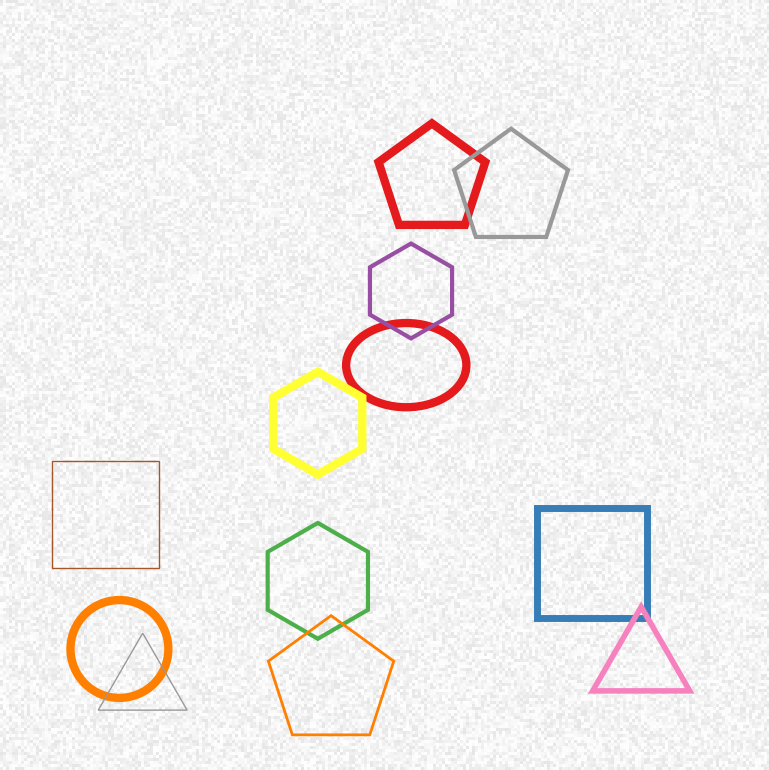[{"shape": "pentagon", "thickness": 3, "radius": 0.36, "center": [0.561, 0.767]}, {"shape": "oval", "thickness": 3, "radius": 0.39, "center": [0.528, 0.526]}, {"shape": "square", "thickness": 2.5, "radius": 0.36, "center": [0.769, 0.269]}, {"shape": "hexagon", "thickness": 1.5, "radius": 0.38, "center": [0.413, 0.246]}, {"shape": "hexagon", "thickness": 1.5, "radius": 0.31, "center": [0.534, 0.622]}, {"shape": "circle", "thickness": 3, "radius": 0.32, "center": [0.155, 0.157]}, {"shape": "pentagon", "thickness": 1, "radius": 0.43, "center": [0.43, 0.115]}, {"shape": "hexagon", "thickness": 3, "radius": 0.33, "center": [0.413, 0.45]}, {"shape": "square", "thickness": 0.5, "radius": 0.35, "center": [0.137, 0.332]}, {"shape": "triangle", "thickness": 2, "radius": 0.36, "center": [0.833, 0.139]}, {"shape": "pentagon", "thickness": 1.5, "radius": 0.39, "center": [0.664, 0.755]}, {"shape": "triangle", "thickness": 0.5, "radius": 0.33, "center": [0.185, 0.111]}]